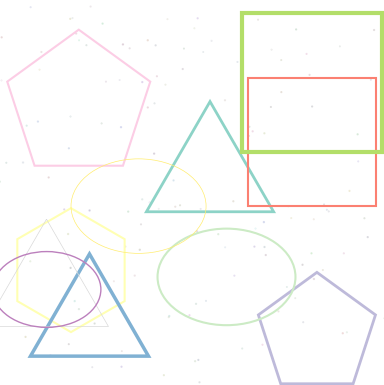[{"shape": "triangle", "thickness": 2, "radius": 0.95, "center": [0.546, 0.545]}, {"shape": "hexagon", "thickness": 1.5, "radius": 0.8, "center": [0.184, 0.298]}, {"shape": "pentagon", "thickness": 2, "radius": 0.8, "center": [0.823, 0.133]}, {"shape": "square", "thickness": 1.5, "radius": 0.83, "center": [0.809, 0.631]}, {"shape": "triangle", "thickness": 2.5, "radius": 0.88, "center": [0.232, 0.163]}, {"shape": "square", "thickness": 3, "radius": 0.91, "center": [0.811, 0.786]}, {"shape": "pentagon", "thickness": 1.5, "radius": 0.98, "center": [0.205, 0.728]}, {"shape": "triangle", "thickness": 0.5, "radius": 0.93, "center": [0.121, 0.245]}, {"shape": "oval", "thickness": 1, "radius": 0.7, "center": [0.121, 0.248]}, {"shape": "oval", "thickness": 1.5, "radius": 0.9, "center": [0.588, 0.281]}, {"shape": "oval", "thickness": 0.5, "radius": 0.88, "center": [0.36, 0.465]}]